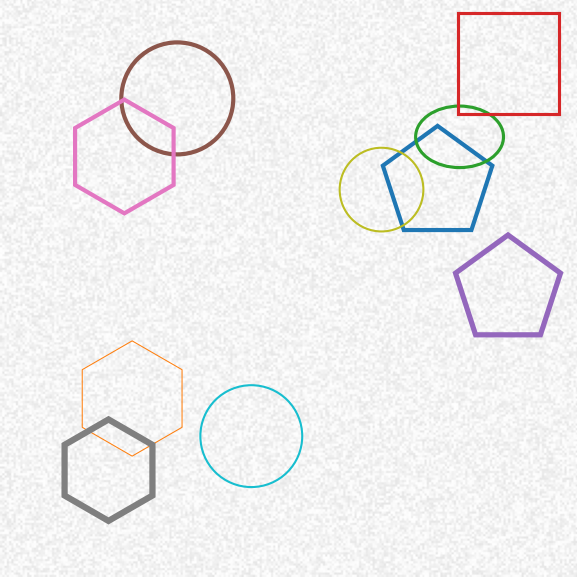[{"shape": "pentagon", "thickness": 2, "radius": 0.5, "center": [0.758, 0.681]}, {"shape": "hexagon", "thickness": 0.5, "radius": 0.5, "center": [0.229, 0.309]}, {"shape": "oval", "thickness": 1.5, "radius": 0.38, "center": [0.796, 0.762]}, {"shape": "square", "thickness": 1.5, "radius": 0.44, "center": [0.88, 0.889]}, {"shape": "pentagon", "thickness": 2.5, "radius": 0.48, "center": [0.88, 0.497]}, {"shape": "circle", "thickness": 2, "radius": 0.48, "center": [0.307, 0.829]}, {"shape": "hexagon", "thickness": 2, "radius": 0.49, "center": [0.215, 0.728]}, {"shape": "hexagon", "thickness": 3, "radius": 0.44, "center": [0.188, 0.185]}, {"shape": "circle", "thickness": 1, "radius": 0.36, "center": [0.661, 0.671]}, {"shape": "circle", "thickness": 1, "radius": 0.44, "center": [0.435, 0.244]}]